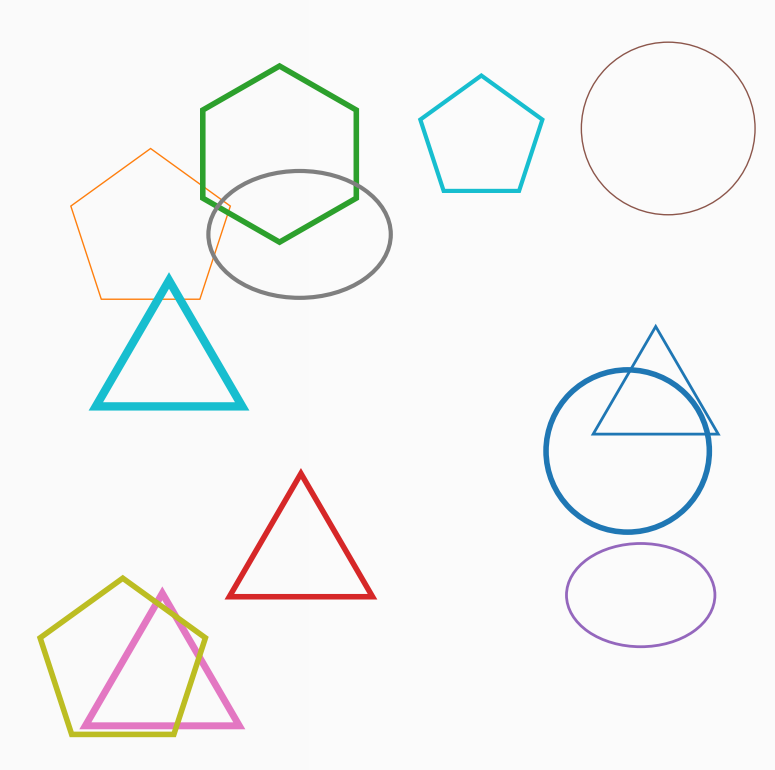[{"shape": "triangle", "thickness": 1, "radius": 0.47, "center": [0.846, 0.483]}, {"shape": "circle", "thickness": 2, "radius": 0.53, "center": [0.81, 0.414]}, {"shape": "pentagon", "thickness": 0.5, "radius": 0.54, "center": [0.194, 0.699]}, {"shape": "hexagon", "thickness": 2, "radius": 0.57, "center": [0.361, 0.8]}, {"shape": "triangle", "thickness": 2, "radius": 0.53, "center": [0.388, 0.278]}, {"shape": "oval", "thickness": 1, "radius": 0.48, "center": [0.827, 0.227]}, {"shape": "circle", "thickness": 0.5, "radius": 0.56, "center": [0.862, 0.833]}, {"shape": "triangle", "thickness": 2.5, "radius": 0.57, "center": [0.209, 0.115]}, {"shape": "oval", "thickness": 1.5, "radius": 0.59, "center": [0.387, 0.696]}, {"shape": "pentagon", "thickness": 2, "radius": 0.56, "center": [0.158, 0.137]}, {"shape": "triangle", "thickness": 3, "radius": 0.55, "center": [0.218, 0.527]}, {"shape": "pentagon", "thickness": 1.5, "radius": 0.41, "center": [0.621, 0.819]}]